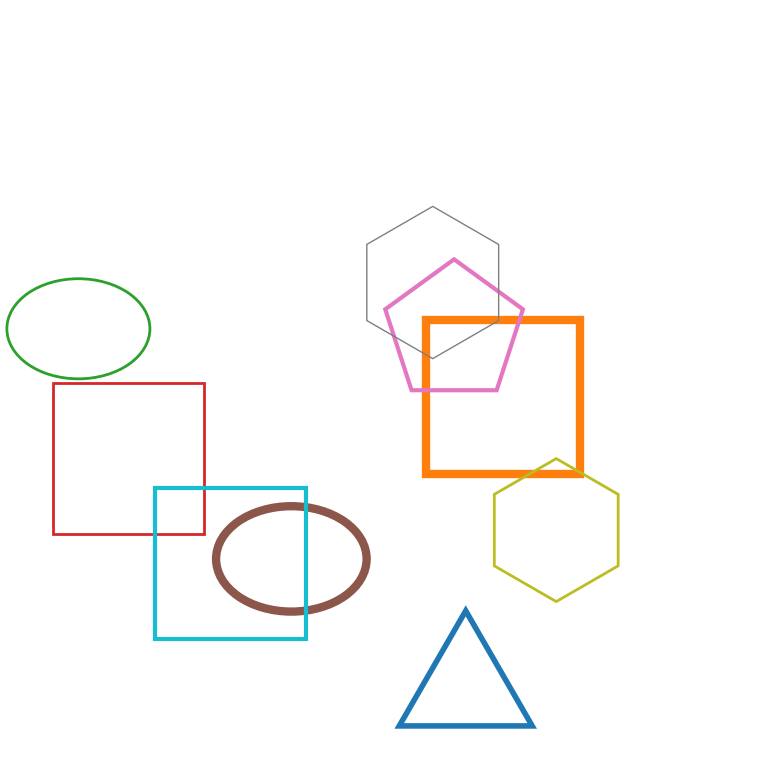[{"shape": "triangle", "thickness": 2, "radius": 0.5, "center": [0.605, 0.107]}, {"shape": "square", "thickness": 3, "radius": 0.5, "center": [0.654, 0.484]}, {"shape": "oval", "thickness": 1, "radius": 0.46, "center": [0.102, 0.573]}, {"shape": "square", "thickness": 1, "radius": 0.49, "center": [0.167, 0.405]}, {"shape": "oval", "thickness": 3, "radius": 0.49, "center": [0.378, 0.274]}, {"shape": "pentagon", "thickness": 1.5, "radius": 0.47, "center": [0.59, 0.569]}, {"shape": "hexagon", "thickness": 0.5, "radius": 0.49, "center": [0.562, 0.633]}, {"shape": "hexagon", "thickness": 1, "radius": 0.46, "center": [0.722, 0.312]}, {"shape": "square", "thickness": 1.5, "radius": 0.49, "center": [0.3, 0.268]}]